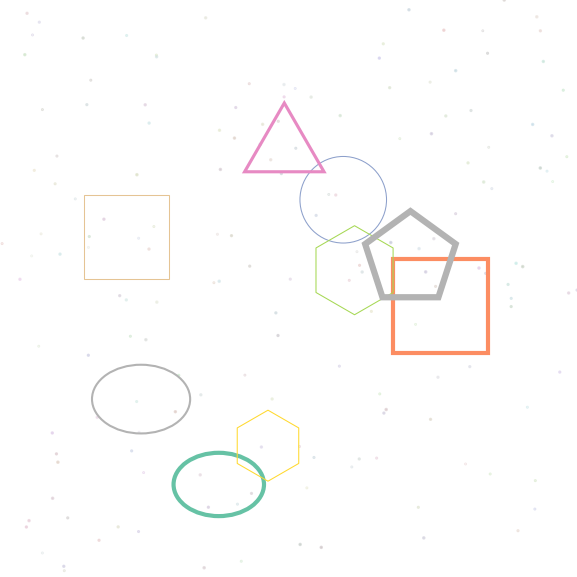[{"shape": "oval", "thickness": 2, "radius": 0.39, "center": [0.379, 0.16]}, {"shape": "square", "thickness": 2, "radius": 0.41, "center": [0.763, 0.469]}, {"shape": "circle", "thickness": 0.5, "radius": 0.37, "center": [0.594, 0.653]}, {"shape": "triangle", "thickness": 1.5, "radius": 0.4, "center": [0.492, 0.741]}, {"shape": "hexagon", "thickness": 0.5, "radius": 0.39, "center": [0.614, 0.531]}, {"shape": "hexagon", "thickness": 0.5, "radius": 0.31, "center": [0.464, 0.227]}, {"shape": "square", "thickness": 0.5, "radius": 0.37, "center": [0.219, 0.589]}, {"shape": "oval", "thickness": 1, "radius": 0.42, "center": [0.244, 0.308]}, {"shape": "pentagon", "thickness": 3, "radius": 0.41, "center": [0.711, 0.551]}]